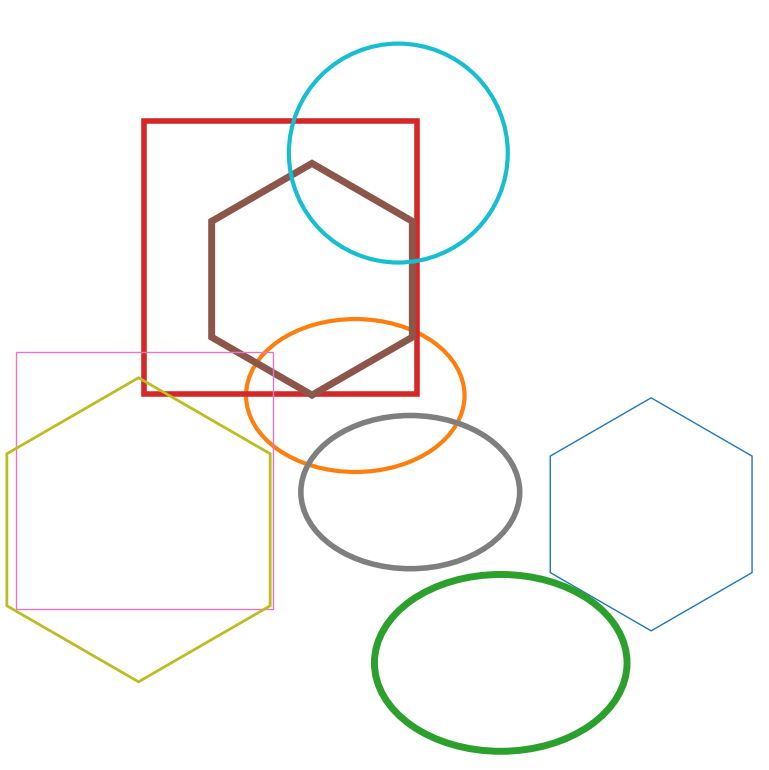[{"shape": "hexagon", "thickness": 0.5, "radius": 0.76, "center": [0.846, 0.332]}, {"shape": "oval", "thickness": 1.5, "radius": 0.71, "center": [0.461, 0.486]}, {"shape": "oval", "thickness": 2.5, "radius": 0.82, "center": [0.65, 0.139]}, {"shape": "square", "thickness": 2, "radius": 0.89, "center": [0.364, 0.665]}, {"shape": "hexagon", "thickness": 2.5, "radius": 0.75, "center": [0.405, 0.637]}, {"shape": "square", "thickness": 0.5, "radius": 0.84, "center": [0.188, 0.376]}, {"shape": "oval", "thickness": 2, "radius": 0.71, "center": [0.533, 0.361]}, {"shape": "hexagon", "thickness": 1, "radius": 0.99, "center": [0.18, 0.312]}, {"shape": "circle", "thickness": 1.5, "radius": 0.71, "center": [0.517, 0.801]}]